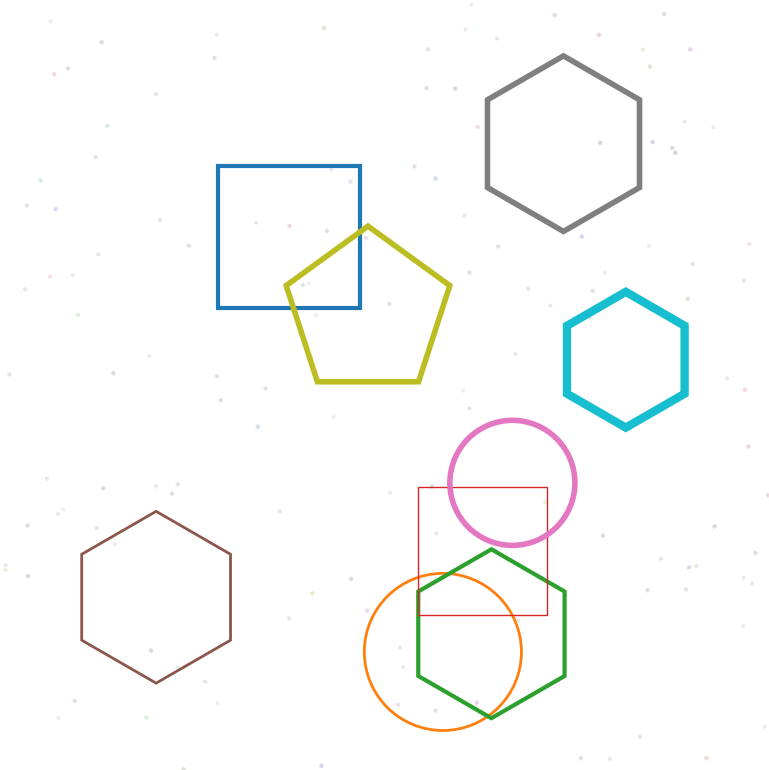[{"shape": "square", "thickness": 1.5, "radius": 0.46, "center": [0.376, 0.693]}, {"shape": "circle", "thickness": 1, "radius": 0.51, "center": [0.575, 0.153]}, {"shape": "hexagon", "thickness": 1.5, "radius": 0.55, "center": [0.638, 0.177]}, {"shape": "square", "thickness": 0.5, "radius": 0.42, "center": [0.627, 0.285]}, {"shape": "hexagon", "thickness": 1, "radius": 0.56, "center": [0.203, 0.224]}, {"shape": "circle", "thickness": 2, "radius": 0.41, "center": [0.665, 0.373]}, {"shape": "hexagon", "thickness": 2, "radius": 0.57, "center": [0.732, 0.813]}, {"shape": "pentagon", "thickness": 2, "radius": 0.56, "center": [0.478, 0.595]}, {"shape": "hexagon", "thickness": 3, "radius": 0.44, "center": [0.813, 0.533]}]